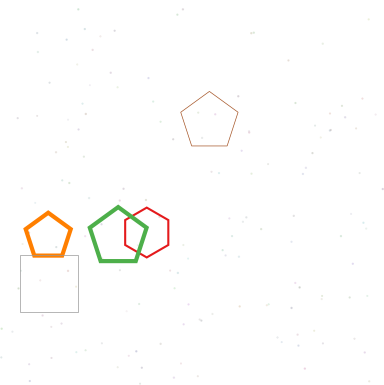[{"shape": "hexagon", "thickness": 1.5, "radius": 0.32, "center": [0.381, 0.396]}, {"shape": "pentagon", "thickness": 3, "radius": 0.39, "center": [0.307, 0.385]}, {"shape": "pentagon", "thickness": 3, "radius": 0.31, "center": [0.125, 0.386]}, {"shape": "pentagon", "thickness": 0.5, "radius": 0.39, "center": [0.544, 0.684]}, {"shape": "square", "thickness": 0.5, "radius": 0.37, "center": [0.127, 0.263]}]